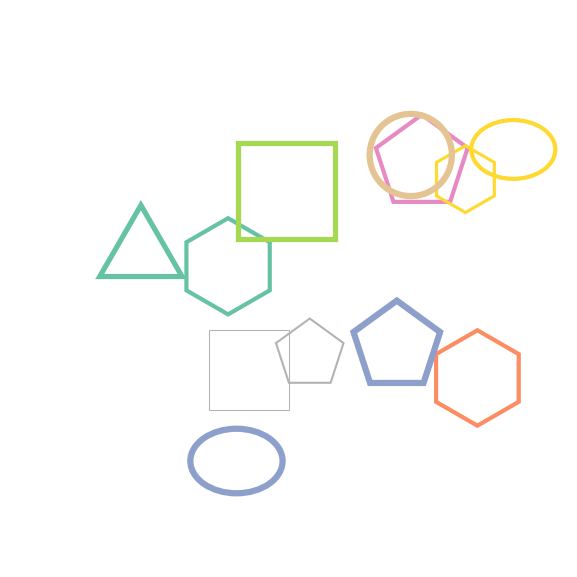[{"shape": "hexagon", "thickness": 2, "radius": 0.42, "center": [0.395, 0.538]}, {"shape": "triangle", "thickness": 2.5, "radius": 0.41, "center": [0.244, 0.561]}, {"shape": "hexagon", "thickness": 2, "radius": 0.41, "center": [0.827, 0.345]}, {"shape": "oval", "thickness": 3, "radius": 0.4, "center": [0.409, 0.201]}, {"shape": "pentagon", "thickness": 3, "radius": 0.39, "center": [0.687, 0.4]}, {"shape": "pentagon", "thickness": 2, "radius": 0.42, "center": [0.73, 0.717]}, {"shape": "square", "thickness": 2.5, "radius": 0.42, "center": [0.496, 0.668]}, {"shape": "oval", "thickness": 2, "radius": 0.36, "center": [0.889, 0.74]}, {"shape": "hexagon", "thickness": 1.5, "radius": 0.29, "center": [0.806, 0.689]}, {"shape": "circle", "thickness": 3, "radius": 0.36, "center": [0.711, 0.731]}, {"shape": "pentagon", "thickness": 1, "radius": 0.31, "center": [0.536, 0.386]}, {"shape": "square", "thickness": 0.5, "radius": 0.35, "center": [0.431, 0.359]}]